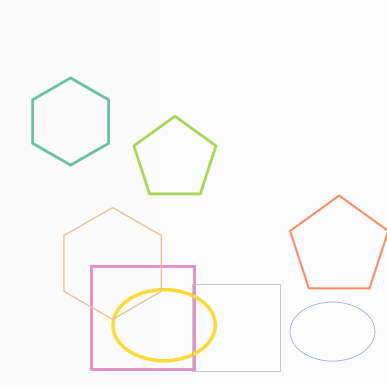[{"shape": "hexagon", "thickness": 2, "radius": 0.57, "center": [0.182, 0.684]}, {"shape": "pentagon", "thickness": 1.5, "radius": 0.67, "center": [0.875, 0.359]}, {"shape": "oval", "thickness": 0.5, "radius": 0.55, "center": [0.858, 0.139]}, {"shape": "square", "thickness": 2, "radius": 0.67, "center": [0.367, 0.175]}, {"shape": "pentagon", "thickness": 2, "radius": 0.56, "center": [0.451, 0.587]}, {"shape": "oval", "thickness": 2.5, "radius": 0.66, "center": [0.424, 0.155]}, {"shape": "hexagon", "thickness": 1, "radius": 0.73, "center": [0.291, 0.316]}, {"shape": "square", "thickness": 0.5, "radius": 0.57, "center": [0.61, 0.149]}]